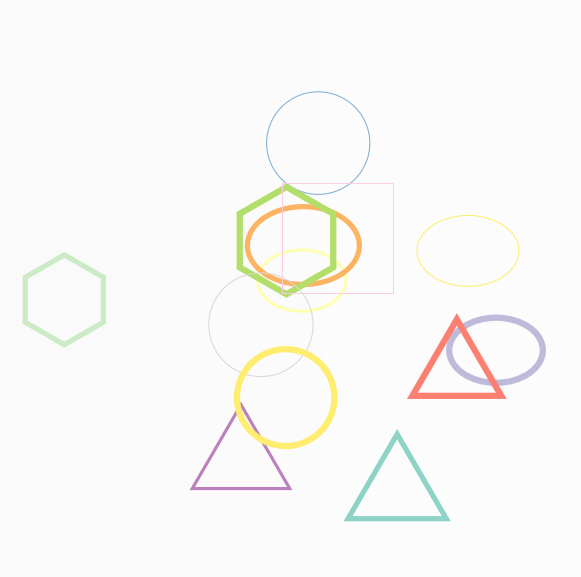[{"shape": "triangle", "thickness": 2.5, "radius": 0.49, "center": [0.683, 0.15]}, {"shape": "oval", "thickness": 1.5, "radius": 0.38, "center": [0.519, 0.513]}, {"shape": "oval", "thickness": 3, "radius": 0.4, "center": [0.853, 0.393]}, {"shape": "triangle", "thickness": 3, "radius": 0.44, "center": [0.786, 0.358]}, {"shape": "circle", "thickness": 0.5, "radius": 0.44, "center": [0.547, 0.751]}, {"shape": "oval", "thickness": 2.5, "radius": 0.48, "center": [0.522, 0.574]}, {"shape": "hexagon", "thickness": 3, "radius": 0.46, "center": [0.493, 0.583]}, {"shape": "square", "thickness": 0.5, "radius": 0.47, "center": [0.581, 0.587]}, {"shape": "circle", "thickness": 0.5, "radius": 0.45, "center": [0.449, 0.437]}, {"shape": "triangle", "thickness": 1.5, "radius": 0.48, "center": [0.415, 0.202]}, {"shape": "hexagon", "thickness": 2.5, "radius": 0.39, "center": [0.111, 0.48]}, {"shape": "oval", "thickness": 0.5, "radius": 0.44, "center": [0.805, 0.565]}, {"shape": "circle", "thickness": 3, "radius": 0.42, "center": [0.492, 0.311]}]